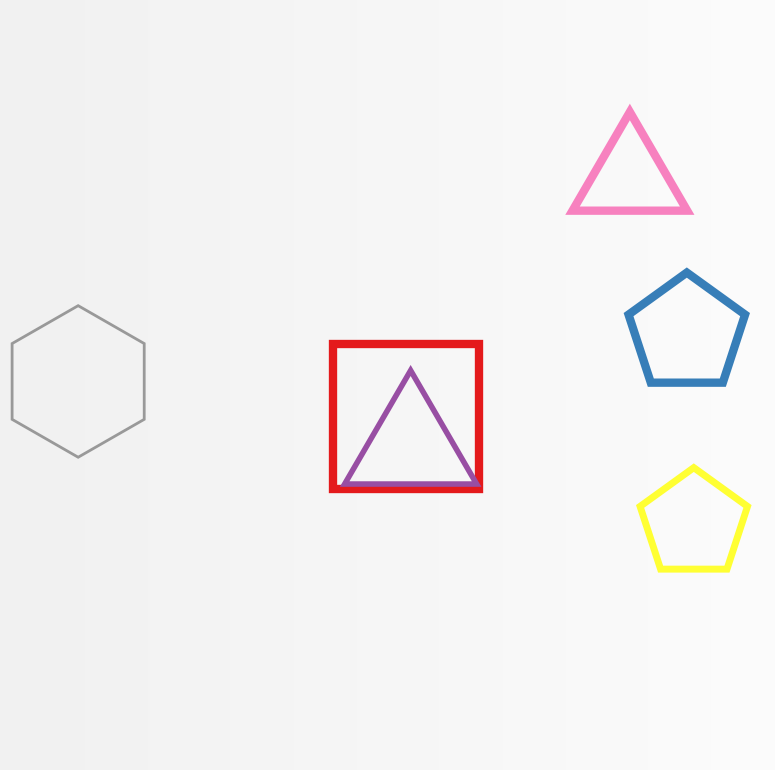[{"shape": "square", "thickness": 3, "radius": 0.47, "center": [0.524, 0.459]}, {"shape": "pentagon", "thickness": 3, "radius": 0.4, "center": [0.886, 0.567]}, {"shape": "triangle", "thickness": 2, "radius": 0.49, "center": [0.53, 0.421]}, {"shape": "pentagon", "thickness": 2.5, "radius": 0.36, "center": [0.895, 0.32]}, {"shape": "triangle", "thickness": 3, "radius": 0.43, "center": [0.813, 0.769]}, {"shape": "hexagon", "thickness": 1, "radius": 0.49, "center": [0.101, 0.505]}]